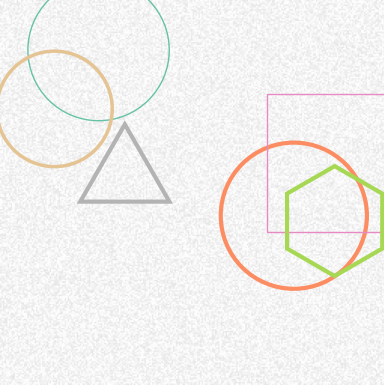[{"shape": "circle", "thickness": 1, "radius": 0.92, "center": [0.256, 0.87]}, {"shape": "circle", "thickness": 3, "radius": 0.95, "center": [0.763, 0.44]}, {"shape": "square", "thickness": 1, "radius": 0.9, "center": [0.874, 0.577]}, {"shape": "hexagon", "thickness": 3, "radius": 0.71, "center": [0.869, 0.426]}, {"shape": "circle", "thickness": 2.5, "radius": 0.75, "center": [0.142, 0.717]}, {"shape": "triangle", "thickness": 3, "radius": 0.67, "center": [0.324, 0.543]}]